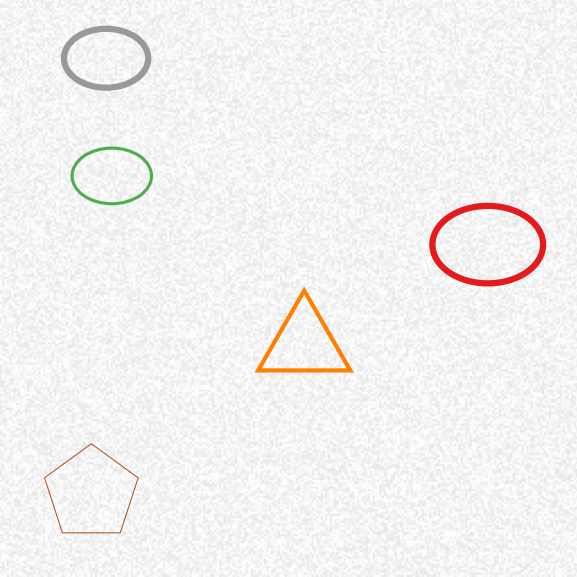[{"shape": "oval", "thickness": 3, "radius": 0.48, "center": [0.845, 0.576]}, {"shape": "oval", "thickness": 1.5, "radius": 0.34, "center": [0.194, 0.694]}, {"shape": "triangle", "thickness": 2, "radius": 0.46, "center": [0.527, 0.404]}, {"shape": "pentagon", "thickness": 0.5, "radius": 0.43, "center": [0.158, 0.145]}, {"shape": "oval", "thickness": 3, "radius": 0.36, "center": [0.184, 0.898]}]